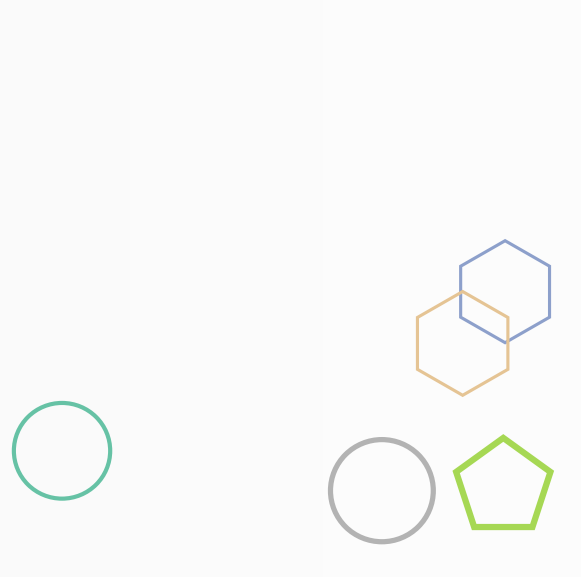[{"shape": "circle", "thickness": 2, "radius": 0.41, "center": [0.107, 0.219]}, {"shape": "hexagon", "thickness": 1.5, "radius": 0.44, "center": [0.869, 0.494]}, {"shape": "pentagon", "thickness": 3, "radius": 0.43, "center": [0.866, 0.156]}, {"shape": "hexagon", "thickness": 1.5, "radius": 0.45, "center": [0.796, 0.404]}, {"shape": "circle", "thickness": 2.5, "radius": 0.44, "center": [0.657, 0.149]}]